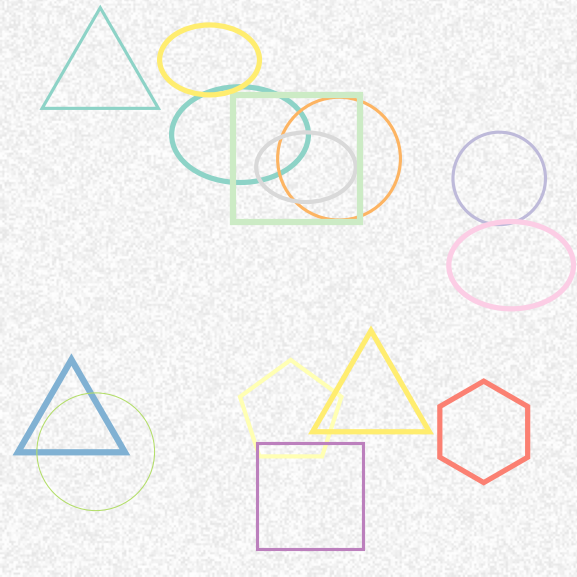[{"shape": "triangle", "thickness": 1.5, "radius": 0.58, "center": [0.174, 0.87]}, {"shape": "oval", "thickness": 2.5, "radius": 0.59, "center": [0.416, 0.766]}, {"shape": "pentagon", "thickness": 2, "radius": 0.46, "center": [0.503, 0.284]}, {"shape": "circle", "thickness": 1.5, "radius": 0.4, "center": [0.864, 0.69]}, {"shape": "hexagon", "thickness": 2.5, "radius": 0.44, "center": [0.838, 0.251]}, {"shape": "triangle", "thickness": 3, "radius": 0.53, "center": [0.124, 0.269]}, {"shape": "circle", "thickness": 1.5, "radius": 0.53, "center": [0.587, 0.724]}, {"shape": "circle", "thickness": 0.5, "radius": 0.51, "center": [0.166, 0.217]}, {"shape": "oval", "thickness": 2.5, "radius": 0.54, "center": [0.885, 0.54]}, {"shape": "oval", "thickness": 2, "radius": 0.43, "center": [0.53, 0.71]}, {"shape": "square", "thickness": 1.5, "radius": 0.46, "center": [0.537, 0.14]}, {"shape": "square", "thickness": 3, "radius": 0.55, "center": [0.513, 0.725]}, {"shape": "oval", "thickness": 2.5, "radius": 0.43, "center": [0.363, 0.895]}, {"shape": "triangle", "thickness": 2.5, "radius": 0.58, "center": [0.642, 0.31]}]